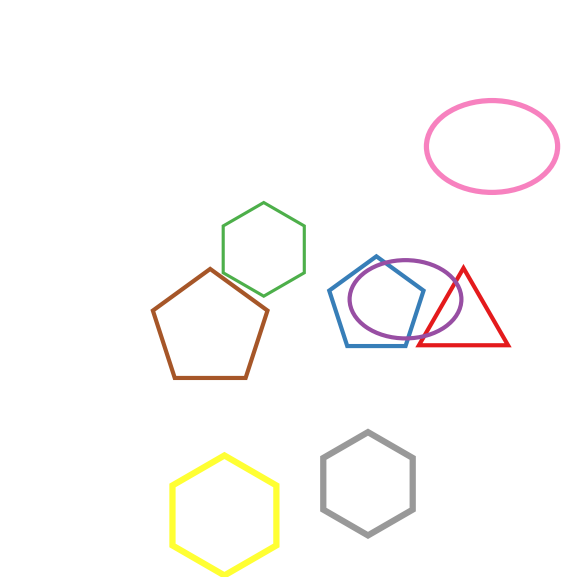[{"shape": "triangle", "thickness": 2, "radius": 0.45, "center": [0.803, 0.446]}, {"shape": "pentagon", "thickness": 2, "radius": 0.43, "center": [0.652, 0.469]}, {"shape": "hexagon", "thickness": 1.5, "radius": 0.41, "center": [0.457, 0.567]}, {"shape": "oval", "thickness": 2, "radius": 0.48, "center": [0.702, 0.481]}, {"shape": "hexagon", "thickness": 3, "radius": 0.52, "center": [0.389, 0.107]}, {"shape": "pentagon", "thickness": 2, "radius": 0.52, "center": [0.364, 0.429]}, {"shape": "oval", "thickness": 2.5, "radius": 0.57, "center": [0.852, 0.745]}, {"shape": "hexagon", "thickness": 3, "radius": 0.45, "center": [0.637, 0.161]}]